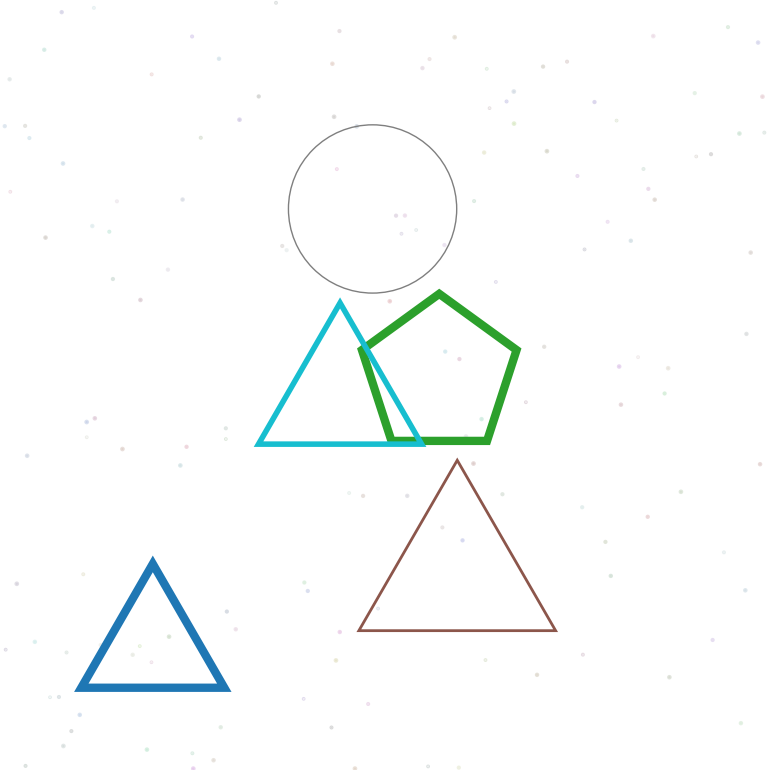[{"shape": "triangle", "thickness": 3, "radius": 0.54, "center": [0.198, 0.16]}, {"shape": "pentagon", "thickness": 3, "radius": 0.53, "center": [0.57, 0.513]}, {"shape": "triangle", "thickness": 1, "radius": 0.74, "center": [0.594, 0.255]}, {"shape": "circle", "thickness": 0.5, "radius": 0.55, "center": [0.484, 0.729]}, {"shape": "triangle", "thickness": 2, "radius": 0.61, "center": [0.442, 0.484]}]